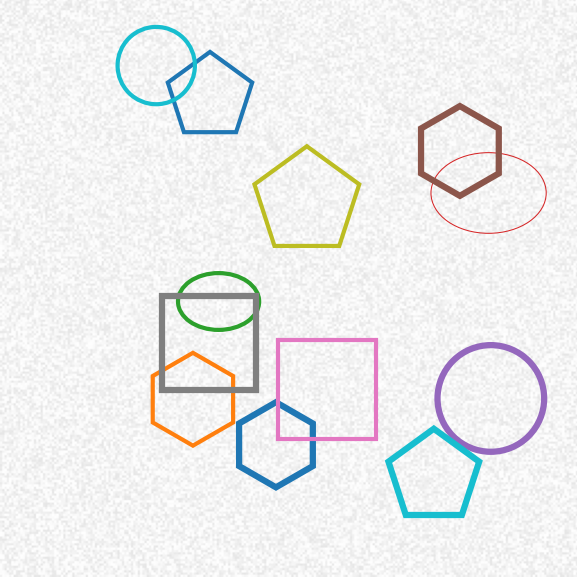[{"shape": "hexagon", "thickness": 3, "radius": 0.37, "center": [0.478, 0.229]}, {"shape": "pentagon", "thickness": 2, "radius": 0.38, "center": [0.364, 0.832]}, {"shape": "hexagon", "thickness": 2, "radius": 0.4, "center": [0.334, 0.308]}, {"shape": "oval", "thickness": 2, "radius": 0.35, "center": [0.378, 0.477]}, {"shape": "oval", "thickness": 0.5, "radius": 0.5, "center": [0.846, 0.665]}, {"shape": "circle", "thickness": 3, "radius": 0.46, "center": [0.85, 0.309]}, {"shape": "hexagon", "thickness": 3, "radius": 0.39, "center": [0.796, 0.738]}, {"shape": "square", "thickness": 2, "radius": 0.43, "center": [0.566, 0.325]}, {"shape": "square", "thickness": 3, "radius": 0.41, "center": [0.363, 0.405]}, {"shape": "pentagon", "thickness": 2, "radius": 0.48, "center": [0.531, 0.65]}, {"shape": "circle", "thickness": 2, "radius": 0.33, "center": [0.271, 0.886]}, {"shape": "pentagon", "thickness": 3, "radius": 0.41, "center": [0.751, 0.174]}]